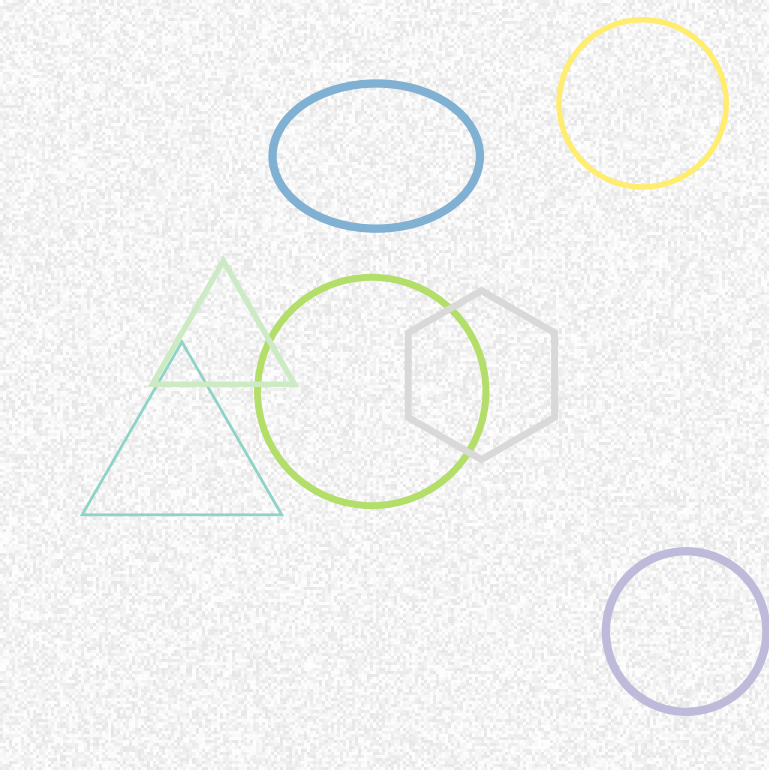[{"shape": "triangle", "thickness": 1, "radius": 0.75, "center": [0.236, 0.406]}, {"shape": "circle", "thickness": 3, "radius": 0.52, "center": [0.891, 0.18]}, {"shape": "oval", "thickness": 3, "radius": 0.67, "center": [0.489, 0.797]}, {"shape": "circle", "thickness": 2.5, "radius": 0.74, "center": [0.483, 0.492]}, {"shape": "hexagon", "thickness": 2.5, "radius": 0.55, "center": [0.625, 0.513]}, {"shape": "triangle", "thickness": 2, "radius": 0.53, "center": [0.29, 0.554]}, {"shape": "circle", "thickness": 2, "radius": 0.54, "center": [0.835, 0.866]}]